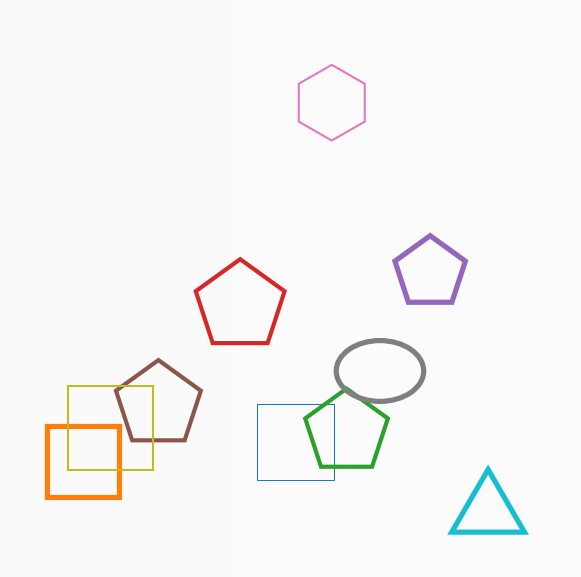[{"shape": "square", "thickness": 0.5, "radius": 0.33, "center": [0.508, 0.234]}, {"shape": "square", "thickness": 2.5, "radius": 0.31, "center": [0.143, 0.2]}, {"shape": "pentagon", "thickness": 2, "radius": 0.37, "center": [0.596, 0.251]}, {"shape": "pentagon", "thickness": 2, "radius": 0.4, "center": [0.413, 0.47]}, {"shape": "pentagon", "thickness": 2.5, "radius": 0.32, "center": [0.74, 0.527]}, {"shape": "pentagon", "thickness": 2, "radius": 0.38, "center": [0.273, 0.299]}, {"shape": "hexagon", "thickness": 1, "radius": 0.33, "center": [0.571, 0.821]}, {"shape": "oval", "thickness": 2.5, "radius": 0.38, "center": [0.654, 0.357]}, {"shape": "square", "thickness": 1, "radius": 0.36, "center": [0.19, 0.259]}, {"shape": "triangle", "thickness": 2.5, "radius": 0.36, "center": [0.84, 0.114]}]